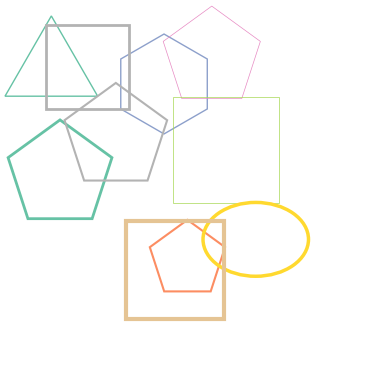[{"shape": "pentagon", "thickness": 2, "radius": 0.71, "center": [0.156, 0.547]}, {"shape": "triangle", "thickness": 1, "radius": 0.69, "center": [0.133, 0.82]}, {"shape": "pentagon", "thickness": 1.5, "radius": 0.51, "center": [0.487, 0.326]}, {"shape": "hexagon", "thickness": 1, "radius": 0.65, "center": [0.426, 0.782]}, {"shape": "pentagon", "thickness": 0.5, "radius": 0.66, "center": [0.55, 0.851]}, {"shape": "square", "thickness": 0.5, "radius": 0.69, "center": [0.587, 0.611]}, {"shape": "oval", "thickness": 2.5, "radius": 0.68, "center": [0.664, 0.378]}, {"shape": "square", "thickness": 3, "radius": 0.64, "center": [0.454, 0.298]}, {"shape": "pentagon", "thickness": 1.5, "radius": 0.7, "center": [0.301, 0.644]}, {"shape": "square", "thickness": 2, "radius": 0.54, "center": [0.227, 0.826]}]